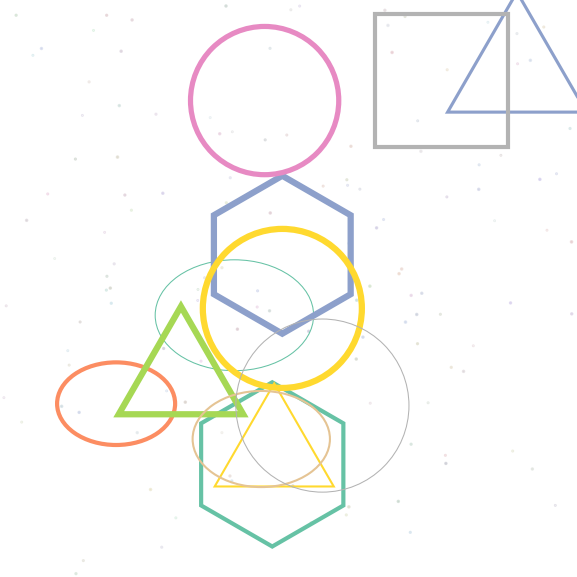[{"shape": "hexagon", "thickness": 2, "radius": 0.71, "center": [0.471, 0.195]}, {"shape": "oval", "thickness": 0.5, "radius": 0.69, "center": [0.406, 0.453]}, {"shape": "oval", "thickness": 2, "radius": 0.51, "center": [0.201, 0.3]}, {"shape": "triangle", "thickness": 1.5, "radius": 0.69, "center": [0.895, 0.874]}, {"shape": "hexagon", "thickness": 3, "radius": 0.68, "center": [0.489, 0.558]}, {"shape": "circle", "thickness": 2.5, "radius": 0.64, "center": [0.458, 0.825]}, {"shape": "triangle", "thickness": 3, "radius": 0.62, "center": [0.313, 0.344]}, {"shape": "circle", "thickness": 3, "radius": 0.69, "center": [0.489, 0.465]}, {"shape": "triangle", "thickness": 1, "radius": 0.6, "center": [0.475, 0.216]}, {"shape": "oval", "thickness": 1, "radius": 0.59, "center": [0.452, 0.239]}, {"shape": "square", "thickness": 2, "radius": 0.58, "center": [0.764, 0.86]}, {"shape": "circle", "thickness": 0.5, "radius": 0.75, "center": [0.558, 0.297]}]